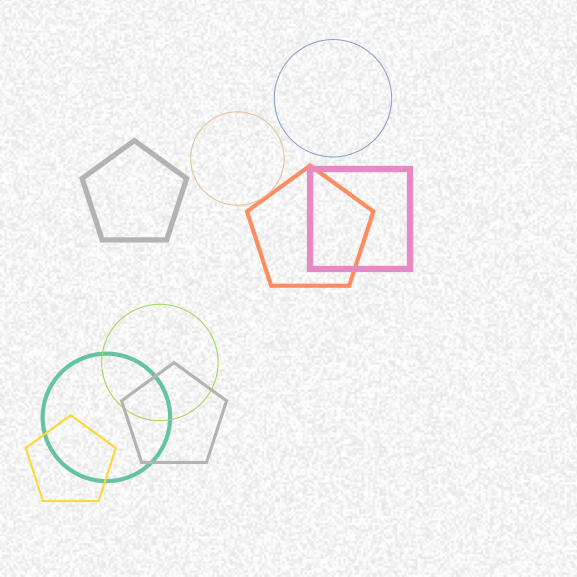[{"shape": "circle", "thickness": 2, "radius": 0.55, "center": [0.184, 0.276]}, {"shape": "pentagon", "thickness": 2, "radius": 0.58, "center": [0.537, 0.597]}, {"shape": "circle", "thickness": 0.5, "radius": 0.51, "center": [0.577, 0.829]}, {"shape": "square", "thickness": 3, "radius": 0.43, "center": [0.623, 0.62]}, {"shape": "circle", "thickness": 0.5, "radius": 0.5, "center": [0.277, 0.371]}, {"shape": "pentagon", "thickness": 1, "radius": 0.41, "center": [0.123, 0.198]}, {"shape": "circle", "thickness": 0.5, "radius": 0.4, "center": [0.411, 0.725]}, {"shape": "pentagon", "thickness": 2.5, "radius": 0.48, "center": [0.233, 0.661]}, {"shape": "pentagon", "thickness": 1.5, "radius": 0.48, "center": [0.301, 0.276]}]